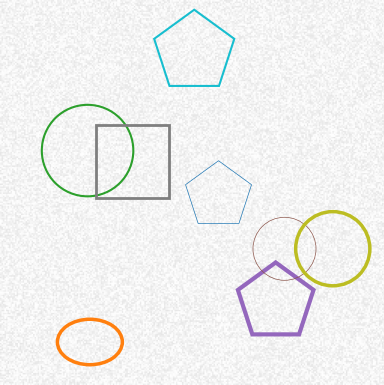[{"shape": "pentagon", "thickness": 0.5, "radius": 0.45, "center": [0.568, 0.492]}, {"shape": "oval", "thickness": 2.5, "radius": 0.42, "center": [0.233, 0.112]}, {"shape": "circle", "thickness": 1.5, "radius": 0.59, "center": [0.227, 0.609]}, {"shape": "pentagon", "thickness": 3, "radius": 0.52, "center": [0.716, 0.215]}, {"shape": "circle", "thickness": 0.5, "radius": 0.41, "center": [0.739, 0.354]}, {"shape": "square", "thickness": 2, "radius": 0.48, "center": [0.345, 0.581]}, {"shape": "circle", "thickness": 2.5, "radius": 0.48, "center": [0.864, 0.354]}, {"shape": "pentagon", "thickness": 1.5, "radius": 0.55, "center": [0.505, 0.865]}]